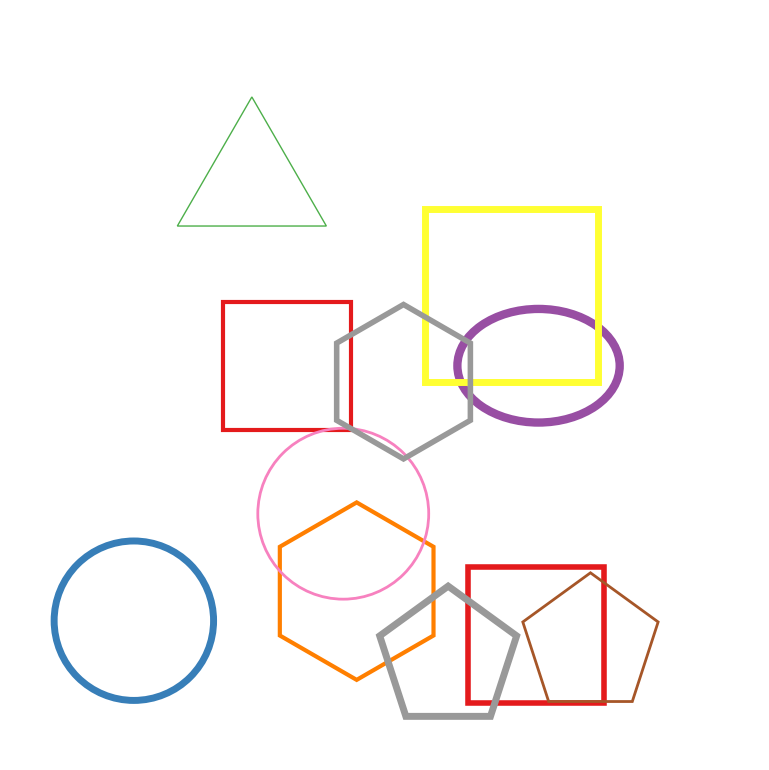[{"shape": "square", "thickness": 1.5, "radius": 0.42, "center": [0.373, 0.525]}, {"shape": "square", "thickness": 2, "radius": 0.44, "center": [0.696, 0.175]}, {"shape": "circle", "thickness": 2.5, "radius": 0.52, "center": [0.174, 0.194]}, {"shape": "triangle", "thickness": 0.5, "radius": 0.56, "center": [0.327, 0.762]}, {"shape": "oval", "thickness": 3, "radius": 0.53, "center": [0.699, 0.525]}, {"shape": "hexagon", "thickness": 1.5, "radius": 0.58, "center": [0.463, 0.232]}, {"shape": "square", "thickness": 2.5, "radius": 0.56, "center": [0.664, 0.616]}, {"shape": "pentagon", "thickness": 1, "radius": 0.46, "center": [0.767, 0.164]}, {"shape": "circle", "thickness": 1, "radius": 0.55, "center": [0.446, 0.333]}, {"shape": "pentagon", "thickness": 2.5, "radius": 0.47, "center": [0.582, 0.145]}, {"shape": "hexagon", "thickness": 2, "radius": 0.5, "center": [0.524, 0.504]}]